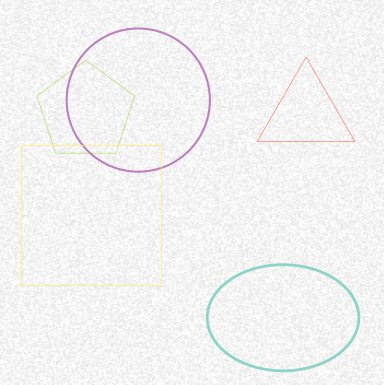[{"shape": "oval", "thickness": 2, "radius": 0.98, "center": [0.735, 0.175]}, {"shape": "triangle", "thickness": 0.5, "radius": 0.73, "center": [0.795, 0.705]}, {"shape": "pentagon", "thickness": 0.5, "radius": 0.67, "center": [0.223, 0.71]}, {"shape": "circle", "thickness": 1.5, "radius": 0.93, "center": [0.359, 0.74]}, {"shape": "square", "thickness": 0.5, "radius": 0.91, "center": [0.237, 0.441]}]